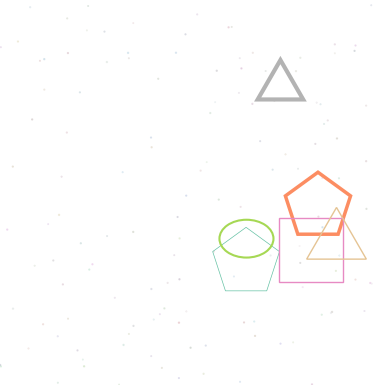[{"shape": "pentagon", "thickness": 0.5, "radius": 0.46, "center": [0.639, 0.318]}, {"shape": "pentagon", "thickness": 2.5, "radius": 0.44, "center": [0.826, 0.464]}, {"shape": "square", "thickness": 1, "radius": 0.41, "center": [0.808, 0.351]}, {"shape": "oval", "thickness": 1.5, "radius": 0.35, "center": [0.64, 0.38]}, {"shape": "triangle", "thickness": 1, "radius": 0.45, "center": [0.874, 0.372]}, {"shape": "triangle", "thickness": 3, "radius": 0.34, "center": [0.728, 0.776]}]